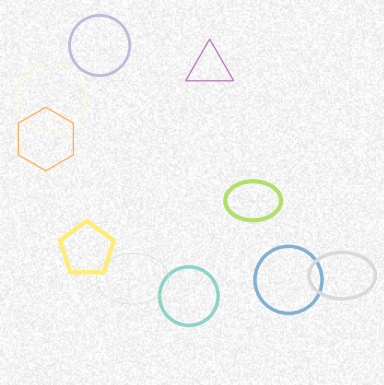[{"shape": "circle", "thickness": 2.5, "radius": 0.38, "center": [0.491, 0.231]}, {"shape": "circle", "thickness": 0.5, "radius": 0.45, "center": [0.135, 0.746]}, {"shape": "circle", "thickness": 2, "radius": 0.39, "center": [0.259, 0.882]}, {"shape": "circle", "thickness": 2.5, "radius": 0.44, "center": [0.749, 0.273]}, {"shape": "hexagon", "thickness": 1, "radius": 0.41, "center": [0.119, 0.639]}, {"shape": "oval", "thickness": 3, "radius": 0.36, "center": [0.658, 0.479]}, {"shape": "oval", "thickness": 2.5, "radius": 0.43, "center": [0.889, 0.284]}, {"shape": "triangle", "thickness": 1, "radius": 0.36, "center": [0.545, 0.826]}, {"shape": "oval", "thickness": 0.5, "radius": 0.47, "center": [0.344, 0.276]}, {"shape": "pentagon", "thickness": 3, "radius": 0.37, "center": [0.226, 0.353]}]